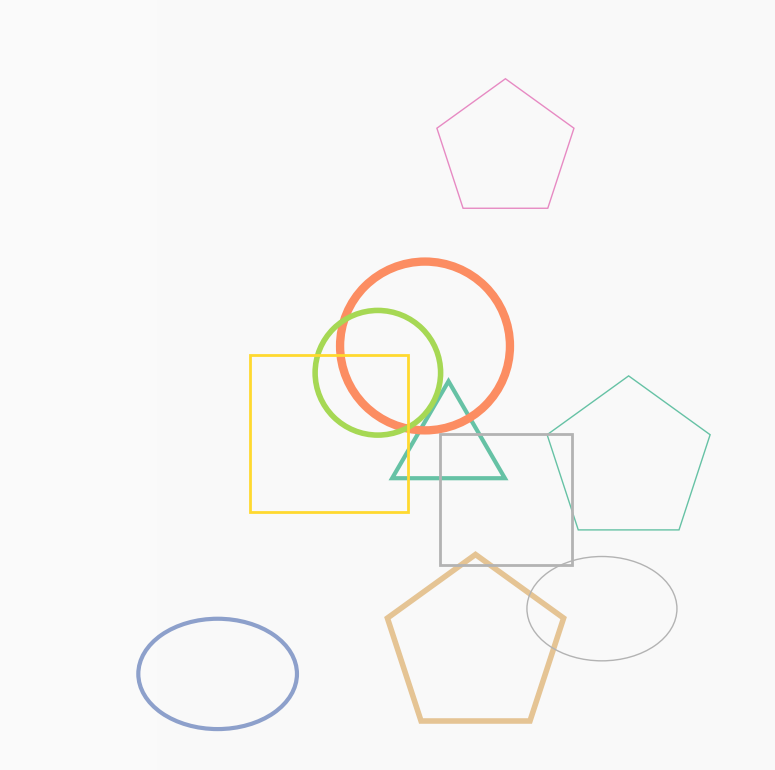[{"shape": "pentagon", "thickness": 0.5, "radius": 0.55, "center": [0.811, 0.401]}, {"shape": "triangle", "thickness": 1.5, "radius": 0.42, "center": [0.579, 0.421]}, {"shape": "circle", "thickness": 3, "radius": 0.55, "center": [0.548, 0.551]}, {"shape": "oval", "thickness": 1.5, "radius": 0.51, "center": [0.281, 0.125]}, {"shape": "pentagon", "thickness": 0.5, "radius": 0.46, "center": [0.652, 0.805]}, {"shape": "circle", "thickness": 2, "radius": 0.4, "center": [0.488, 0.516]}, {"shape": "square", "thickness": 1, "radius": 0.51, "center": [0.424, 0.437]}, {"shape": "pentagon", "thickness": 2, "radius": 0.6, "center": [0.614, 0.16]}, {"shape": "oval", "thickness": 0.5, "radius": 0.48, "center": [0.777, 0.21]}, {"shape": "square", "thickness": 1, "radius": 0.43, "center": [0.653, 0.351]}]